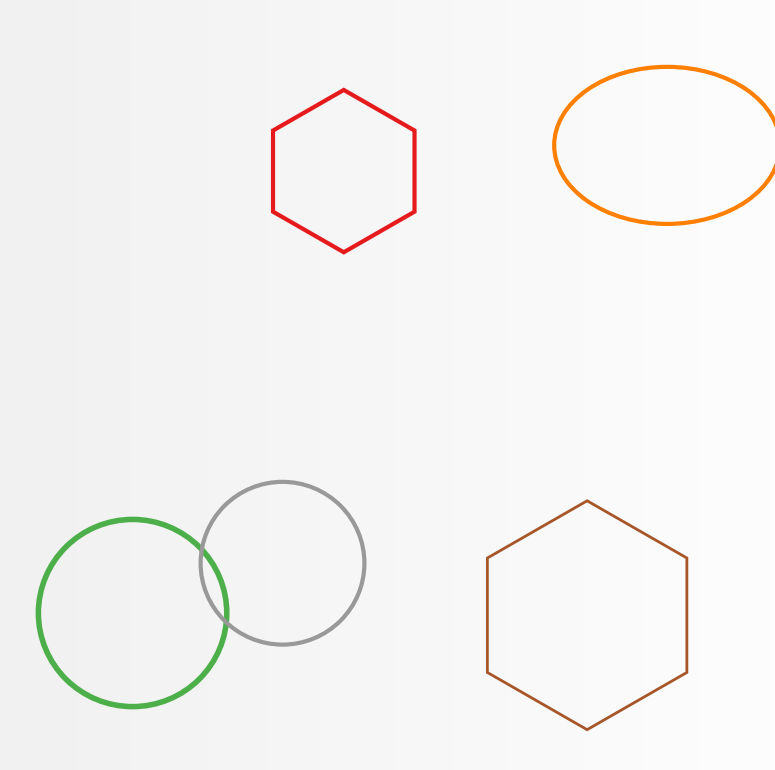[{"shape": "hexagon", "thickness": 1.5, "radius": 0.53, "center": [0.444, 0.778]}, {"shape": "circle", "thickness": 2, "radius": 0.61, "center": [0.171, 0.204]}, {"shape": "oval", "thickness": 1.5, "radius": 0.73, "center": [0.861, 0.811]}, {"shape": "hexagon", "thickness": 1, "radius": 0.74, "center": [0.758, 0.201]}, {"shape": "circle", "thickness": 1.5, "radius": 0.53, "center": [0.365, 0.269]}]